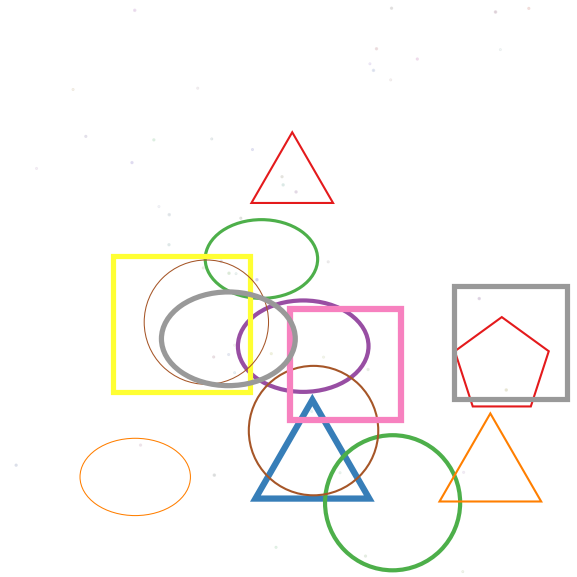[{"shape": "pentagon", "thickness": 1, "radius": 0.43, "center": [0.869, 0.365]}, {"shape": "triangle", "thickness": 1, "radius": 0.41, "center": [0.506, 0.688]}, {"shape": "triangle", "thickness": 3, "radius": 0.57, "center": [0.541, 0.193]}, {"shape": "circle", "thickness": 2, "radius": 0.58, "center": [0.68, 0.129]}, {"shape": "oval", "thickness": 1.5, "radius": 0.49, "center": [0.453, 0.551]}, {"shape": "oval", "thickness": 2, "radius": 0.57, "center": [0.525, 0.4]}, {"shape": "triangle", "thickness": 1, "radius": 0.51, "center": [0.849, 0.182]}, {"shape": "oval", "thickness": 0.5, "radius": 0.48, "center": [0.234, 0.173]}, {"shape": "square", "thickness": 2.5, "radius": 0.59, "center": [0.314, 0.439]}, {"shape": "circle", "thickness": 1, "radius": 0.56, "center": [0.543, 0.254]}, {"shape": "circle", "thickness": 0.5, "radius": 0.54, "center": [0.357, 0.441]}, {"shape": "square", "thickness": 3, "radius": 0.48, "center": [0.598, 0.368]}, {"shape": "oval", "thickness": 2.5, "radius": 0.58, "center": [0.395, 0.412]}, {"shape": "square", "thickness": 2.5, "radius": 0.49, "center": [0.884, 0.406]}]